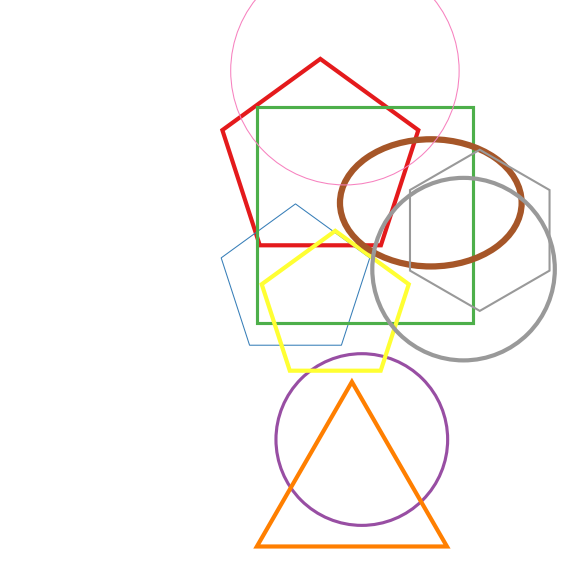[{"shape": "pentagon", "thickness": 2, "radius": 0.89, "center": [0.555, 0.719]}, {"shape": "pentagon", "thickness": 0.5, "radius": 0.68, "center": [0.512, 0.511]}, {"shape": "square", "thickness": 1.5, "radius": 0.93, "center": [0.631, 0.626]}, {"shape": "circle", "thickness": 1.5, "radius": 0.74, "center": [0.627, 0.238]}, {"shape": "triangle", "thickness": 2, "radius": 0.95, "center": [0.609, 0.148]}, {"shape": "pentagon", "thickness": 2, "radius": 0.67, "center": [0.581, 0.466]}, {"shape": "oval", "thickness": 3, "radius": 0.79, "center": [0.746, 0.648]}, {"shape": "circle", "thickness": 0.5, "radius": 0.99, "center": [0.597, 0.877]}, {"shape": "hexagon", "thickness": 1, "radius": 0.7, "center": [0.831, 0.6]}, {"shape": "circle", "thickness": 2, "radius": 0.79, "center": [0.803, 0.533]}]